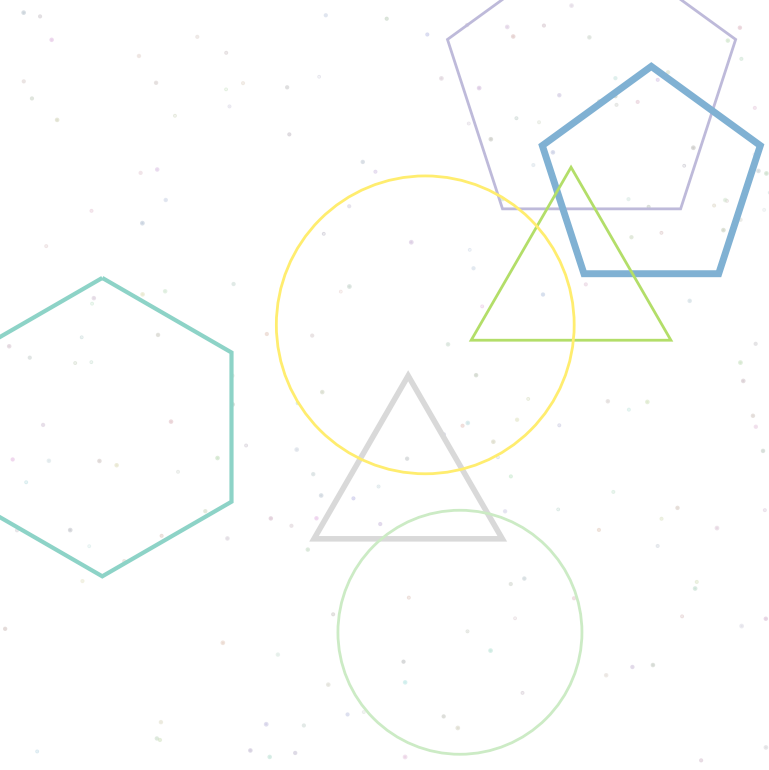[{"shape": "hexagon", "thickness": 1.5, "radius": 0.97, "center": [0.133, 0.445]}, {"shape": "pentagon", "thickness": 1, "radius": 0.98, "center": [0.768, 0.888]}, {"shape": "pentagon", "thickness": 2.5, "radius": 0.74, "center": [0.846, 0.765]}, {"shape": "triangle", "thickness": 1, "radius": 0.75, "center": [0.742, 0.633]}, {"shape": "triangle", "thickness": 2, "radius": 0.71, "center": [0.53, 0.371]}, {"shape": "circle", "thickness": 1, "radius": 0.79, "center": [0.597, 0.179]}, {"shape": "circle", "thickness": 1, "radius": 0.97, "center": [0.552, 0.578]}]